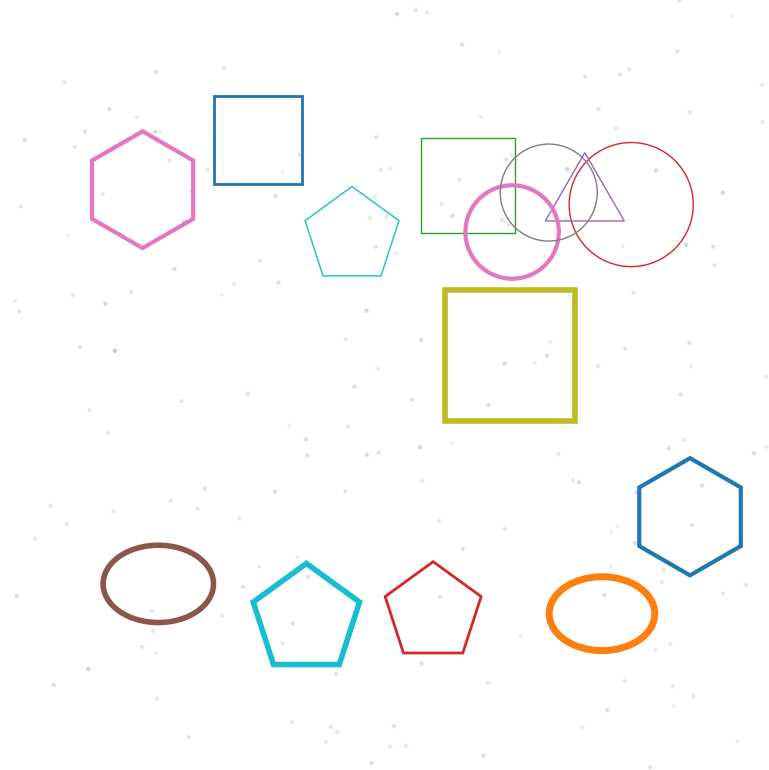[{"shape": "hexagon", "thickness": 1.5, "radius": 0.38, "center": [0.896, 0.329]}, {"shape": "square", "thickness": 1, "radius": 0.29, "center": [0.335, 0.818]}, {"shape": "oval", "thickness": 2.5, "radius": 0.34, "center": [0.782, 0.203]}, {"shape": "square", "thickness": 0.5, "radius": 0.31, "center": [0.608, 0.759]}, {"shape": "circle", "thickness": 0.5, "radius": 0.4, "center": [0.82, 0.734]}, {"shape": "pentagon", "thickness": 1, "radius": 0.33, "center": [0.563, 0.205]}, {"shape": "triangle", "thickness": 0.5, "radius": 0.3, "center": [0.76, 0.743]}, {"shape": "oval", "thickness": 2, "radius": 0.36, "center": [0.206, 0.242]}, {"shape": "circle", "thickness": 1.5, "radius": 0.3, "center": [0.665, 0.699]}, {"shape": "hexagon", "thickness": 1.5, "radius": 0.38, "center": [0.185, 0.754]}, {"shape": "circle", "thickness": 0.5, "radius": 0.31, "center": [0.713, 0.75]}, {"shape": "square", "thickness": 2, "radius": 0.42, "center": [0.662, 0.538]}, {"shape": "pentagon", "thickness": 2, "radius": 0.36, "center": [0.398, 0.196]}, {"shape": "pentagon", "thickness": 0.5, "radius": 0.32, "center": [0.457, 0.694]}]